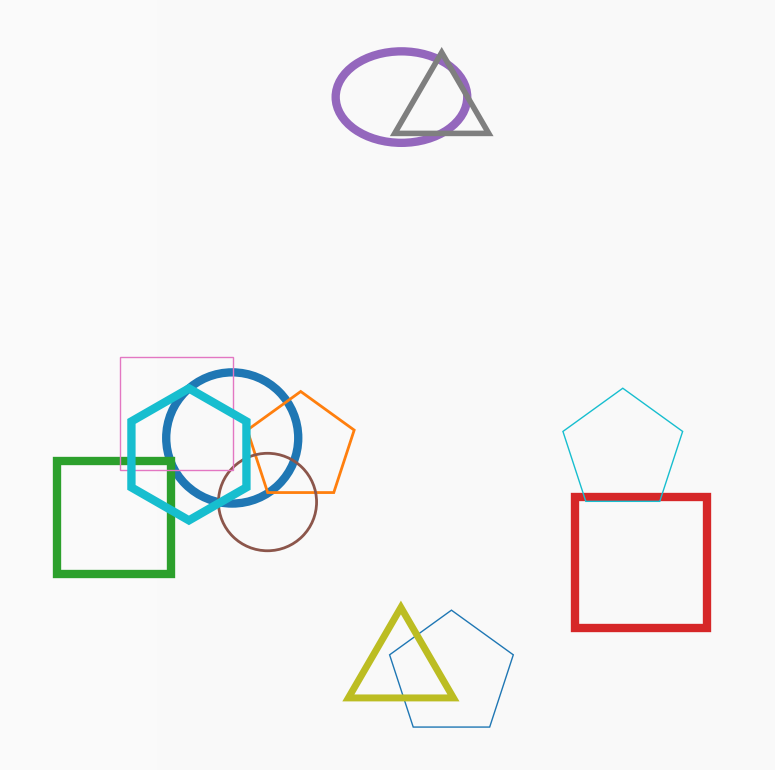[{"shape": "circle", "thickness": 3, "radius": 0.43, "center": [0.3, 0.431]}, {"shape": "pentagon", "thickness": 0.5, "radius": 0.42, "center": [0.583, 0.124]}, {"shape": "pentagon", "thickness": 1, "radius": 0.36, "center": [0.388, 0.419]}, {"shape": "square", "thickness": 3, "radius": 0.37, "center": [0.147, 0.328]}, {"shape": "square", "thickness": 3, "radius": 0.43, "center": [0.827, 0.269]}, {"shape": "oval", "thickness": 3, "radius": 0.42, "center": [0.518, 0.874]}, {"shape": "circle", "thickness": 1, "radius": 0.32, "center": [0.345, 0.348]}, {"shape": "square", "thickness": 0.5, "radius": 0.37, "center": [0.228, 0.463]}, {"shape": "triangle", "thickness": 2, "radius": 0.35, "center": [0.57, 0.862]}, {"shape": "triangle", "thickness": 2.5, "radius": 0.39, "center": [0.517, 0.133]}, {"shape": "pentagon", "thickness": 0.5, "radius": 0.41, "center": [0.804, 0.415]}, {"shape": "hexagon", "thickness": 3, "radius": 0.43, "center": [0.244, 0.41]}]